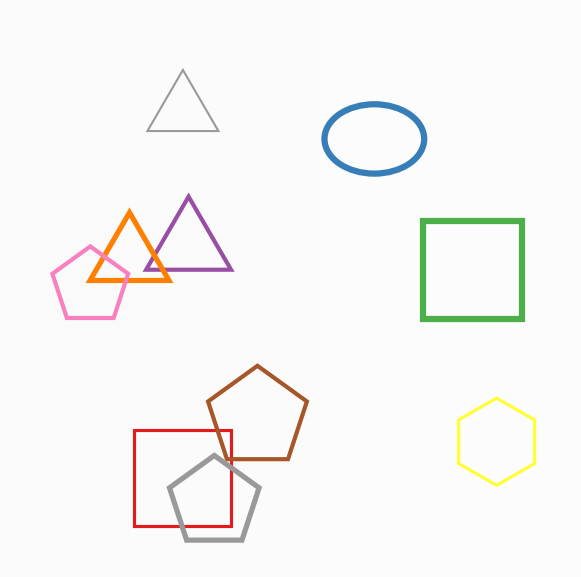[{"shape": "square", "thickness": 1.5, "radius": 0.42, "center": [0.314, 0.172]}, {"shape": "oval", "thickness": 3, "radius": 0.43, "center": [0.644, 0.759]}, {"shape": "square", "thickness": 3, "radius": 0.43, "center": [0.813, 0.531]}, {"shape": "triangle", "thickness": 2, "radius": 0.42, "center": [0.324, 0.574]}, {"shape": "triangle", "thickness": 2.5, "radius": 0.39, "center": [0.223, 0.553]}, {"shape": "hexagon", "thickness": 1.5, "radius": 0.38, "center": [0.854, 0.234]}, {"shape": "pentagon", "thickness": 2, "radius": 0.45, "center": [0.443, 0.276]}, {"shape": "pentagon", "thickness": 2, "radius": 0.34, "center": [0.155, 0.504]}, {"shape": "pentagon", "thickness": 2.5, "radius": 0.41, "center": [0.369, 0.129]}, {"shape": "triangle", "thickness": 1, "radius": 0.35, "center": [0.315, 0.807]}]